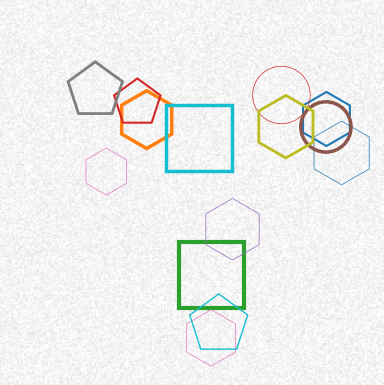[{"shape": "hexagon", "thickness": 1.5, "radius": 0.35, "center": [0.848, 0.691]}, {"shape": "hexagon", "thickness": 0.5, "radius": 0.41, "center": [0.887, 0.603]}, {"shape": "hexagon", "thickness": 2.5, "radius": 0.38, "center": [0.381, 0.689]}, {"shape": "square", "thickness": 3, "radius": 0.42, "center": [0.549, 0.285]}, {"shape": "pentagon", "thickness": 1.5, "radius": 0.32, "center": [0.357, 0.733]}, {"shape": "circle", "thickness": 0.5, "radius": 0.37, "center": [0.731, 0.753]}, {"shape": "hexagon", "thickness": 0.5, "radius": 0.4, "center": [0.604, 0.405]}, {"shape": "circle", "thickness": 2.5, "radius": 0.33, "center": [0.847, 0.67]}, {"shape": "hexagon", "thickness": 0.5, "radius": 0.3, "center": [0.276, 0.554]}, {"shape": "hexagon", "thickness": 0.5, "radius": 0.37, "center": [0.548, 0.122]}, {"shape": "pentagon", "thickness": 2, "radius": 0.37, "center": [0.248, 0.765]}, {"shape": "hexagon", "thickness": 2, "radius": 0.41, "center": [0.743, 0.671]}, {"shape": "square", "thickness": 2.5, "radius": 0.42, "center": [0.517, 0.641]}, {"shape": "pentagon", "thickness": 1, "radius": 0.4, "center": [0.568, 0.157]}]